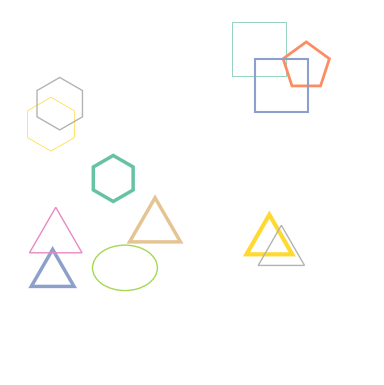[{"shape": "square", "thickness": 0.5, "radius": 0.35, "center": [0.672, 0.873]}, {"shape": "hexagon", "thickness": 2.5, "radius": 0.3, "center": [0.294, 0.536]}, {"shape": "pentagon", "thickness": 2, "radius": 0.32, "center": [0.795, 0.828]}, {"shape": "triangle", "thickness": 2.5, "radius": 0.32, "center": [0.137, 0.288]}, {"shape": "square", "thickness": 1.5, "radius": 0.35, "center": [0.732, 0.777]}, {"shape": "triangle", "thickness": 1, "radius": 0.39, "center": [0.145, 0.383]}, {"shape": "oval", "thickness": 1, "radius": 0.42, "center": [0.325, 0.304]}, {"shape": "triangle", "thickness": 3, "radius": 0.34, "center": [0.7, 0.374]}, {"shape": "hexagon", "thickness": 0.5, "radius": 0.35, "center": [0.132, 0.677]}, {"shape": "triangle", "thickness": 2.5, "radius": 0.38, "center": [0.403, 0.41]}, {"shape": "triangle", "thickness": 1, "radius": 0.35, "center": [0.731, 0.345]}, {"shape": "hexagon", "thickness": 1, "radius": 0.34, "center": [0.155, 0.731]}]